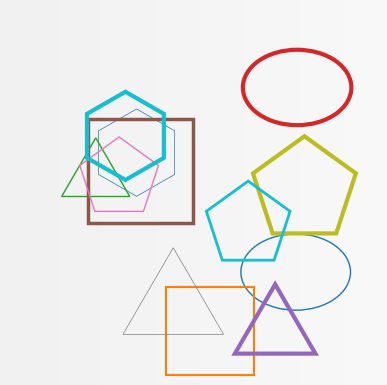[{"shape": "hexagon", "thickness": 0.5, "radius": 0.57, "center": [0.353, 0.604]}, {"shape": "oval", "thickness": 1, "radius": 0.71, "center": [0.763, 0.293]}, {"shape": "square", "thickness": 1.5, "radius": 0.57, "center": [0.542, 0.14]}, {"shape": "triangle", "thickness": 1, "radius": 0.51, "center": [0.247, 0.54]}, {"shape": "oval", "thickness": 3, "radius": 0.7, "center": [0.767, 0.773]}, {"shape": "triangle", "thickness": 3, "radius": 0.6, "center": [0.71, 0.141]}, {"shape": "square", "thickness": 2.5, "radius": 0.68, "center": [0.362, 0.556]}, {"shape": "pentagon", "thickness": 1, "radius": 0.53, "center": [0.307, 0.537]}, {"shape": "triangle", "thickness": 0.5, "radius": 0.75, "center": [0.447, 0.207]}, {"shape": "pentagon", "thickness": 3, "radius": 0.7, "center": [0.786, 0.507]}, {"shape": "hexagon", "thickness": 3, "radius": 0.57, "center": [0.324, 0.647]}, {"shape": "pentagon", "thickness": 2, "radius": 0.57, "center": [0.641, 0.416]}]